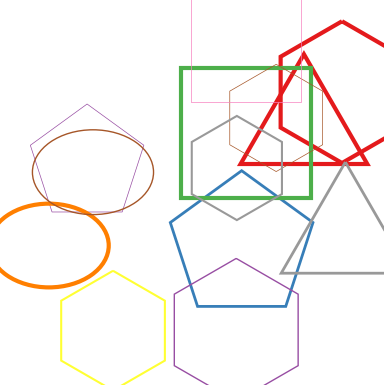[{"shape": "triangle", "thickness": 3, "radius": 0.95, "center": [0.789, 0.669]}, {"shape": "hexagon", "thickness": 3, "radius": 0.92, "center": [0.888, 0.761]}, {"shape": "pentagon", "thickness": 2, "radius": 0.97, "center": [0.628, 0.362]}, {"shape": "square", "thickness": 3, "radius": 0.84, "center": [0.639, 0.654]}, {"shape": "pentagon", "thickness": 0.5, "radius": 0.78, "center": [0.226, 0.575]}, {"shape": "hexagon", "thickness": 1, "radius": 0.93, "center": [0.614, 0.143]}, {"shape": "oval", "thickness": 3, "radius": 0.78, "center": [0.127, 0.362]}, {"shape": "hexagon", "thickness": 1.5, "radius": 0.78, "center": [0.294, 0.141]}, {"shape": "oval", "thickness": 1, "radius": 0.79, "center": [0.242, 0.553]}, {"shape": "hexagon", "thickness": 0.5, "radius": 0.7, "center": [0.717, 0.694]}, {"shape": "square", "thickness": 0.5, "radius": 0.72, "center": [0.639, 0.878]}, {"shape": "hexagon", "thickness": 1.5, "radius": 0.68, "center": [0.615, 0.564]}, {"shape": "triangle", "thickness": 2, "radius": 0.96, "center": [0.897, 0.387]}]